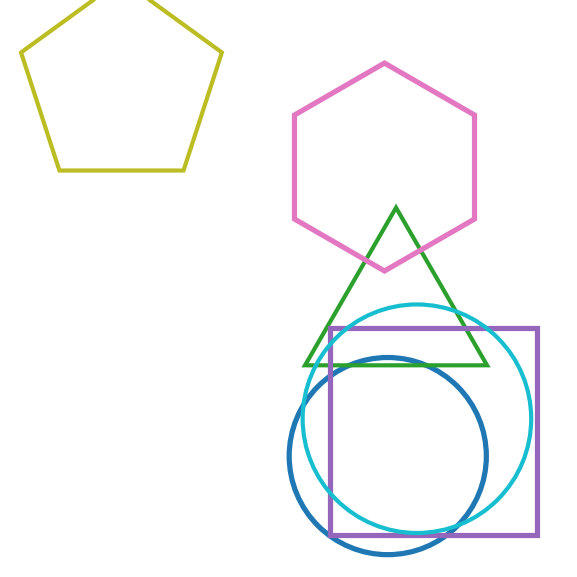[{"shape": "circle", "thickness": 2.5, "radius": 0.85, "center": [0.671, 0.209]}, {"shape": "triangle", "thickness": 2, "radius": 0.91, "center": [0.686, 0.458]}, {"shape": "square", "thickness": 2.5, "radius": 0.89, "center": [0.75, 0.252]}, {"shape": "hexagon", "thickness": 2.5, "radius": 0.9, "center": [0.666, 0.71]}, {"shape": "pentagon", "thickness": 2, "radius": 0.91, "center": [0.21, 0.852]}, {"shape": "circle", "thickness": 2, "radius": 0.99, "center": [0.722, 0.274]}]